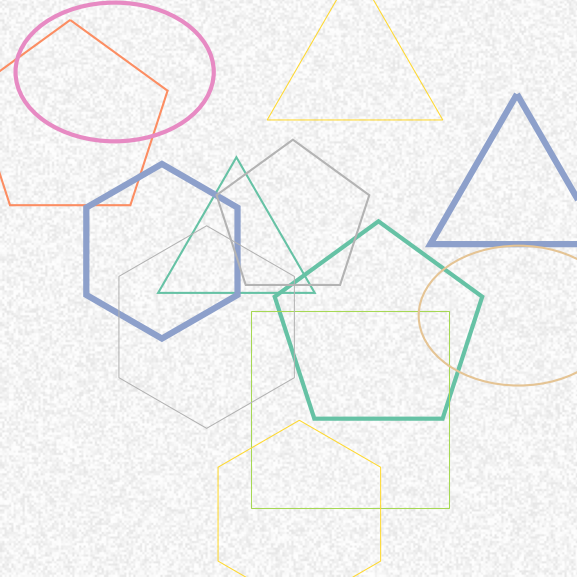[{"shape": "triangle", "thickness": 1, "radius": 0.78, "center": [0.409, 0.57]}, {"shape": "pentagon", "thickness": 2, "radius": 0.94, "center": [0.655, 0.427]}, {"shape": "pentagon", "thickness": 1, "radius": 0.89, "center": [0.122, 0.787]}, {"shape": "triangle", "thickness": 3, "radius": 0.87, "center": [0.895, 0.663]}, {"shape": "hexagon", "thickness": 3, "radius": 0.76, "center": [0.28, 0.564]}, {"shape": "oval", "thickness": 2, "radius": 0.86, "center": [0.199, 0.875]}, {"shape": "square", "thickness": 0.5, "radius": 0.85, "center": [0.606, 0.29]}, {"shape": "triangle", "thickness": 0.5, "radius": 0.88, "center": [0.615, 0.879]}, {"shape": "hexagon", "thickness": 0.5, "radius": 0.81, "center": [0.518, 0.109]}, {"shape": "oval", "thickness": 1, "radius": 0.86, "center": [0.898, 0.453]}, {"shape": "hexagon", "thickness": 0.5, "radius": 0.88, "center": [0.358, 0.433]}, {"shape": "pentagon", "thickness": 1, "radius": 0.7, "center": [0.507, 0.618]}]